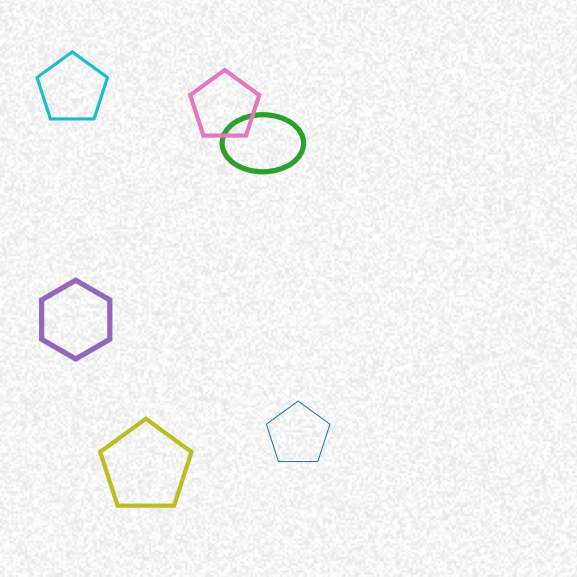[{"shape": "pentagon", "thickness": 0.5, "radius": 0.29, "center": [0.516, 0.247]}, {"shape": "oval", "thickness": 2.5, "radius": 0.35, "center": [0.455, 0.751]}, {"shape": "hexagon", "thickness": 2.5, "radius": 0.34, "center": [0.131, 0.446]}, {"shape": "pentagon", "thickness": 2, "radius": 0.31, "center": [0.389, 0.815]}, {"shape": "pentagon", "thickness": 2, "radius": 0.42, "center": [0.253, 0.191]}, {"shape": "pentagon", "thickness": 1.5, "radius": 0.32, "center": [0.125, 0.845]}]